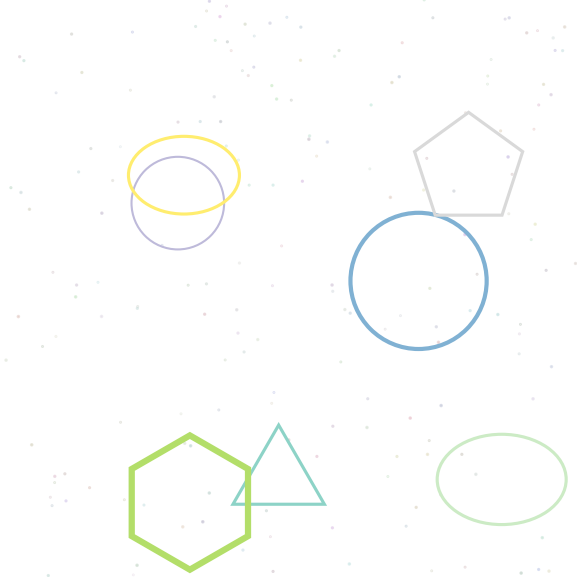[{"shape": "triangle", "thickness": 1.5, "radius": 0.46, "center": [0.483, 0.172]}, {"shape": "circle", "thickness": 1, "radius": 0.4, "center": [0.308, 0.647]}, {"shape": "circle", "thickness": 2, "radius": 0.59, "center": [0.725, 0.513]}, {"shape": "hexagon", "thickness": 3, "radius": 0.58, "center": [0.329, 0.129]}, {"shape": "pentagon", "thickness": 1.5, "radius": 0.49, "center": [0.811, 0.706]}, {"shape": "oval", "thickness": 1.5, "radius": 0.56, "center": [0.869, 0.169]}, {"shape": "oval", "thickness": 1.5, "radius": 0.48, "center": [0.319, 0.696]}]